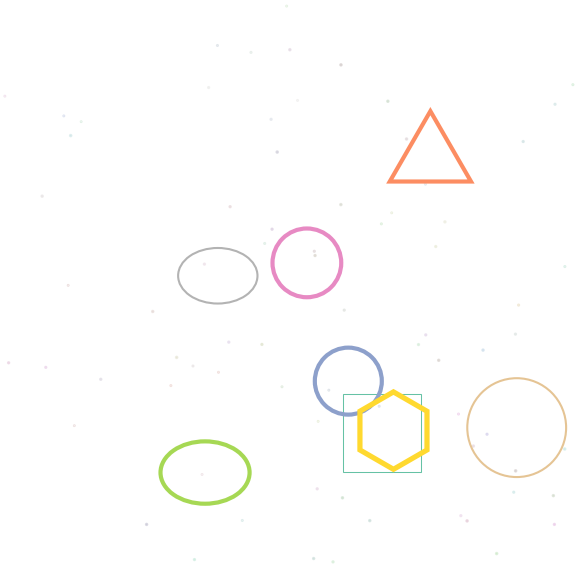[{"shape": "square", "thickness": 0.5, "radius": 0.34, "center": [0.661, 0.249]}, {"shape": "triangle", "thickness": 2, "radius": 0.41, "center": [0.745, 0.725]}, {"shape": "circle", "thickness": 2, "radius": 0.29, "center": [0.603, 0.339]}, {"shape": "circle", "thickness": 2, "radius": 0.3, "center": [0.531, 0.544]}, {"shape": "oval", "thickness": 2, "radius": 0.39, "center": [0.355, 0.181]}, {"shape": "hexagon", "thickness": 2.5, "radius": 0.34, "center": [0.681, 0.253]}, {"shape": "circle", "thickness": 1, "radius": 0.43, "center": [0.895, 0.259]}, {"shape": "oval", "thickness": 1, "radius": 0.34, "center": [0.377, 0.522]}]